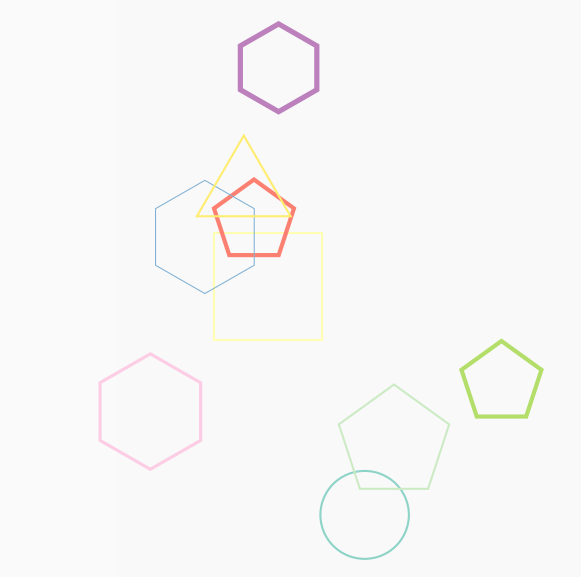[{"shape": "circle", "thickness": 1, "radius": 0.38, "center": [0.627, 0.108]}, {"shape": "square", "thickness": 1, "radius": 0.46, "center": [0.461, 0.503]}, {"shape": "pentagon", "thickness": 2, "radius": 0.36, "center": [0.437, 0.616]}, {"shape": "hexagon", "thickness": 0.5, "radius": 0.49, "center": [0.352, 0.589]}, {"shape": "pentagon", "thickness": 2, "radius": 0.36, "center": [0.863, 0.336]}, {"shape": "hexagon", "thickness": 1.5, "radius": 0.5, "center": [0.259, 0.286]}, {"shape": "hexagon", "thickness": 2.5, "radius": 0.38, "center": [0.479, 0.882]}, {"shape": "pentagon", "thickness": 1, "radius": 0.5, "center": [0.678, 0.233]}, {"shape": "triangle", "thickness": 1, "radius": 0.47, "center": [0.419, 0.671]}]